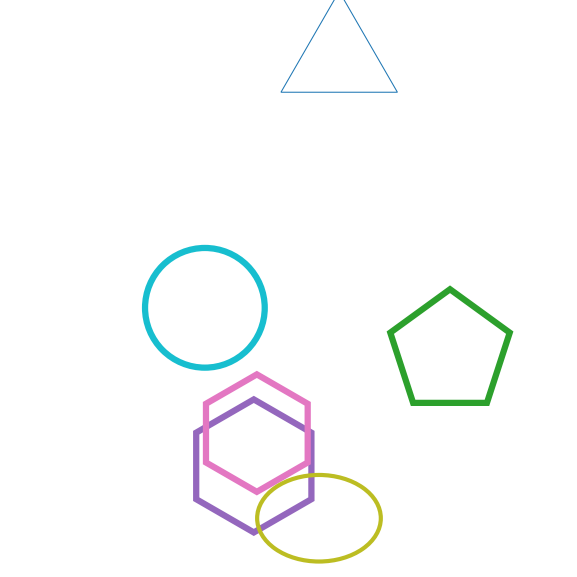[{"shape": "triangle", "thickness": 0.5, "radius": 0.58, "center": [0.587, 0.898]}, {"shape": "pentagon", "thickness": 3, "radius": 0.54, "center": [0.779, 0.389]}, {"shape": "hexagon", "thickness": 3, "radius": 0.58, "center": [0.439, 0.192]}, {"shape": "hexagon", "thickness": 3, "radius": 0.51, "center": [0.445, 0.249]}, {"shape": "oval", "thickness": 2, "radius": 0.54, "center": [0.552, 0.102]}, {"shape": "circle", "thickness": 3, "radius": 0.52, "center": [0.355, 0.466]}]